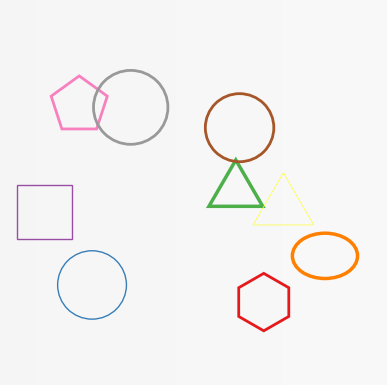[{"shape": "hexagon", "thickness": 2, "radius": 0.37, "center": [0.681, 0.215]}, {"shape": "circle", "thickness": 1, "radius": 0.44, "center": [0.238, 0.26]}, {"shape": "triangle", "thickness": 2.5, "radius": 0.4, "center": [0.609, 0.504]}, {"shape": "square", "thickness": 1, "radius": 0.35, "center": [0.114, 0.449]}, {"shape": "oval", "thickness": 2.5, "radius": 0.42, "center": [0.839, 0.335]}, {"shape": "triangle", "thickness": 0.5, "radius": 0.45, "center": [0.731, 0.461]}, {"shape": "circle", "thickness": 2, "radius": 0.44, "center": [0.618, 0.668]}, {"shape": "pentagon", "thickness": 2, "radius": 0.38, "center": [0.204, 0.727]}, {"shape": "circle", "thickness": 2, "radius": 0.48, "center": [0.337, 0.721]}]